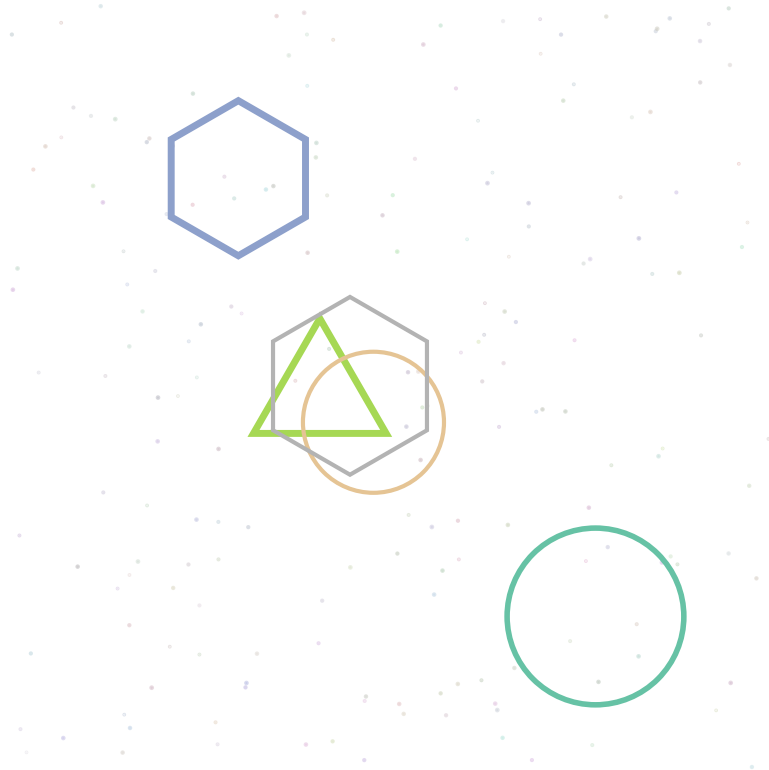[{"shape": "circle", "thickness": 2, "radius": 0.57, "center": [0.773, 0.199]}, {"shape": "hexagon", "thickness": 2.5, "radius": 0.5, "center": [0.31, 0.769]}, {"shape": "triangle", "thickness": 2.5, "radius": 0.5, "center": [0.415, 0.487]}, {"shape": "circle", "thickness": 1.5, "radius": 0.46, "center": [0.485, 0.452]}, {"shape": "hexagon", "thickness": 1.5, "radius": 0.58, "center": [0.455, 0.499]}]